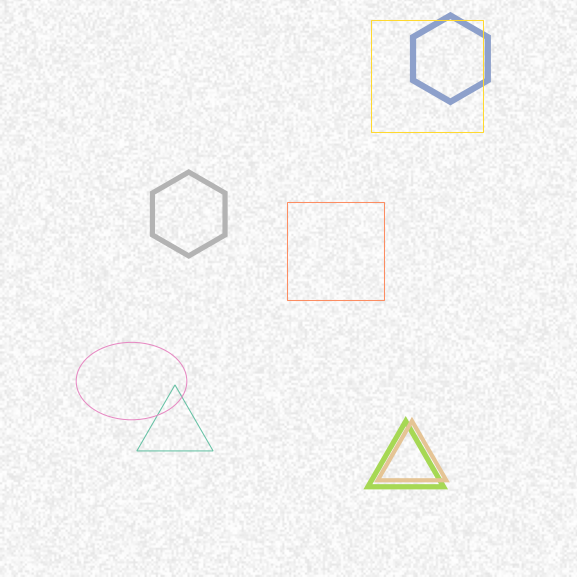[{"shape": "triangle", "thickness": 0.5, "radius": 0.38, "center": [0.303, 0.256]}, {"shape": "square", "thickness": 0.5, "radius": 0.42, "center": [0.581, 0.564]}, {"shape": "hexagon", "thickness": 3, "radius": 0.37, "center": [0.78, 0.898]}, {"shape": "oval", "thickness": 0.5, "radius": 0.48, "center": [0.228, 0.339]}, {"shape": "triangle", "thickness": 2.5, "radius": 0.38, "center": [0.703, 0.194]}, {"shape": "square", "thickness": 0.5, "radius": 0.49, "center": [0.739, 0.868]}, {"shape": "triangle", "thickness": 2, "radius": 0.34, "center": [0.713, 0.202]}, {"shape": "hexagon", "thickness": 2.5, "radius": 0.36, "center": [0.327, 0.629]}]